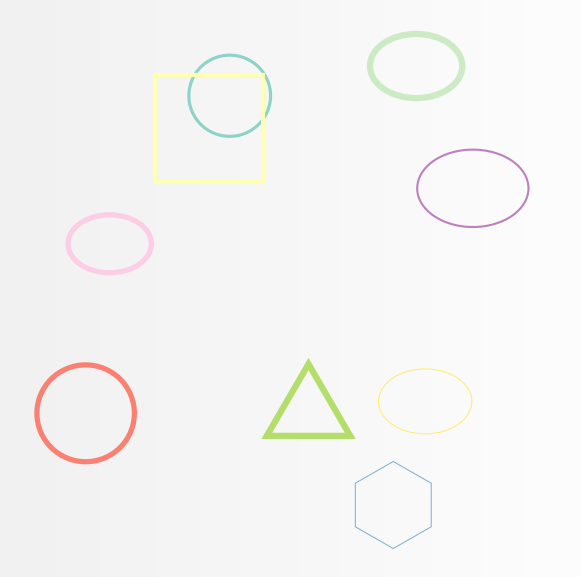[{"shape": "circle", "thickness": 1.5, "radius": 0.35, "center": [0.395, 0.833]}, {"shape": "square", "thickness": 2, "radius": 0.46, "center": [0.36, 0.777]}, {"shape": "circle", "thickness": 2.5, "radius": 0.42, "center": [0.147, 0.283]}, {"shape": "hexagon", "thickness": 0.5, "radius": 0.38, "center": [0.677, 0.125]}, {"shape": "triangle", "thickness": 3, "radius": 0.41, "center": [0.531, 0.286]}, {"shape": "oval", "thickness": 2.5, "radius": 0.36, "center": [0.189, 0.577]}, {"shape": "oval", "thickness": 1, "radius": 0.48, "center": [0.813, 0.673]}, {"shape": "oval", "thickness": 3, "radius": 0.4, "center": [0.716, 0.885]}, {"shape": "oval", "thickness": 0.5, "radius": 0.4, "center": [0.731, 0.304]}]